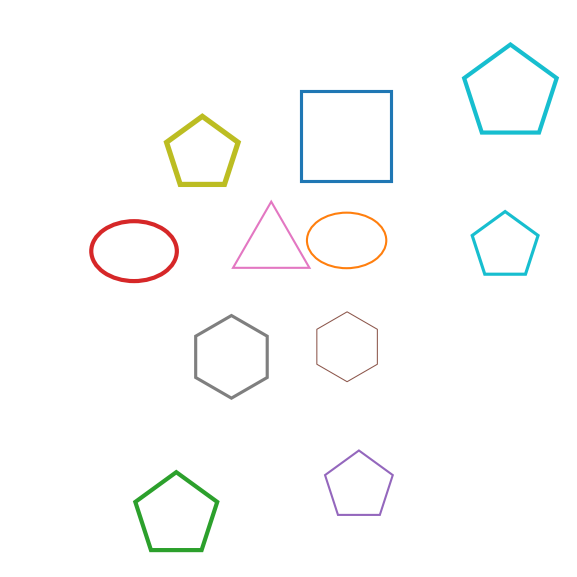[{"shape": "square", "thickness": 1.5, "radius": 0.39, "center": [0.6, 0.764]}, {"shape": "oval", "thickness": 1, "radius": 0.34, "center": [0.6, 0.583]}, {"shape": "pentagon", "thickness": 2, "radius": 0.37, "center": [0.305, 0.107]}, {"shape": "oval", "thickness": 2, "radius": 0.37, "center": [0.232, 0.564]}, {"shape": "pentagon", "thickness": 1, "radius": 0.31, "center": [0.621, 0.157]}, {"shape": "hexagon", "thickness": 0.5, "radius": 0.3, "center": [0.601, 0.399]}, {"shape": "triangle", "thickness": 1, "radius": 0.38, "center": [0.47, 0.574]}, {"shape": "hexagon", "thickness": 1.5, "radius": 0.36, "center": [0.401, 0.381]}, {"shape": "pentagon", "thickness": 2.5, "radius": 0.33, "center": [0.35, 0.733]}, {"shape": "pentagon", "thickness": 2, "radius": 0.42, "center": [0.884, 0.838]}, {"shape": "pentagon", "thickness": 1.5, "radius": 0.3, "center": [0.875, 0.573]}]